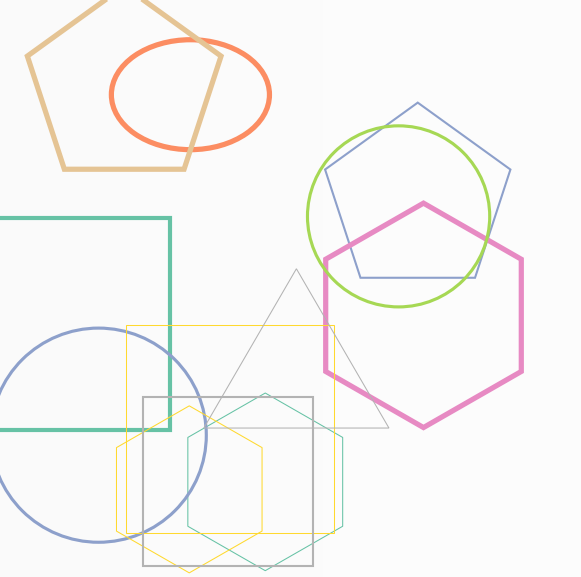[{"shape": "hexagon", "thickness": 0.5, "radius": 0.77, "center": [0.456, 0.165]}, {"shape": "square", "thickness": 2, "radius": 0.92, "center": [0.109, 0.438]}, {"shape": "oval", "thickness": 2.5, "radius": 0.68, "center": [0.328, 0.835]}, {"shape": "pentagon", "thickness": 1, "radius": 0.84, "center": [0.719, 0.654]}, {"shape": "circle", "thickness": 1.5, "radius": 0.93, "center": [0.17, 0.246]}, {"shape": "hexagon", "thickness": 2.5, "radius": 0.97, "center": [0.729, 0.453]}, {"shape": "circle", "thickness": 1.5, "radius": 0.78, "center": [0.686, 0.624]}, {"shape": "hexagon", "thickness": 0.5, "radius": 0.72, "center": [0.326, 0.152]}, {"shape": "square", "thickness": 0.5, "radius": 0.9, "center": [0.396, 0.256]}, {"shape": "pentagon", "thickness": 2.5, "radius": 0.88, "center": [0.214, 0.848]}, {"shape": "square", "thickness": 1, "radius": 0.73, "center": [0.392, 0.166]}, {"shape": "triangle", "thickness": 0.5, "radius": 0.92, "center": [0.51, 0.35]}]